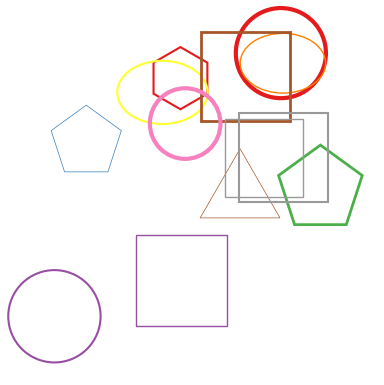[{"shape": "circle", "thickness": 3, "radius": 0.59, "center": [0.73, 0.862]}, {"shape": "hexagon", "thickness": 1.5, "radius": 0.4, "center": [0.469, 0.797]}, {"shape": "pentagon", "thickness": 0.5, "radius": 0.48, "center": [0.224, 0.631]}, {"shape": "pentagon", "thickness": 2, "radius": 0.57, "center": [0.832, 0.509]}, {"shape": "circle", "thickness": 1.5, "radius": 0.6, "center": [0.141, 0.179]}, {"shape": "square", "thickness": 1, "radius": 0.59, "center": [0.47, 0.272]}, {"shape": "oval", "thickness": 1, "radius": 0.55, "center": [0.735, 0.836]}, {"shape": "oval", "thickness": 1.5, "radius": 0.59, "center": [0.422, 0.76]}, {"shape": "square", "thickness": 2, "radius": 0.58, "center": [0.638, 0.801]}, {"shape": "triangle", "thickness": 0.5, "radius": 0.6, "center": [0.624, 0.494]}, {"shape": "circle", "thickness": 3, "radius": 0.46, "center": [0.481, 0.679]}, {"shape": "square", "thickness": 1, "radius": 0.51, "center": [0.686, 0.59]}, {"shape": "square", "thickness": 1.5, "radius": 0.58, "center": [0.737, 0.591]}]